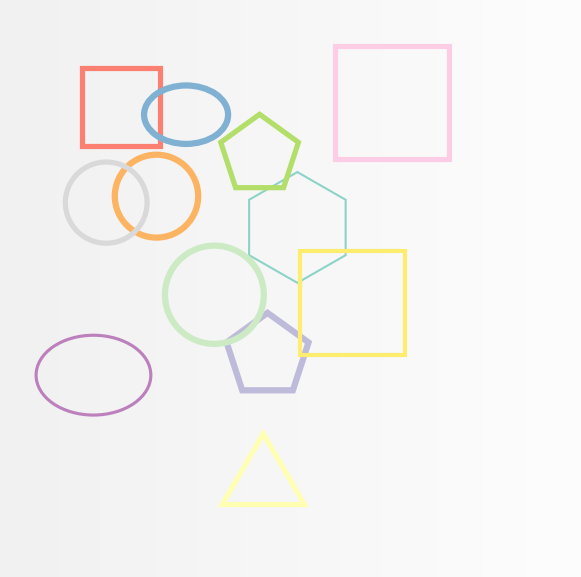[{"shape": "hexagon", "thickness": 1, "radius": 0.48, "center": [0.512, 0.605]}, {"shape": "triangle", "thickness": 2.5, "radius": 0.41, "center": [0.453, 0.166]}, {"shape": "pentagon", "thickness": 3, "radius": 0.37, "center": [0.46, 0.383]}, {"shape": "square", "thickness": 2.5, "radius": 0.34, "center": [0.208, 0.814]}, {"shape": "oval", "thickness": 3, "radius": 0.36, "center": [0.32, 0.801]}, {"shape": "circle", "thickness": 3, "radius": 0.36, "center": [0.269, 0.659]}, {"shape": "pentagon", "thickness": 2.5, "radius": 0.35, "center": [0.447, 0.731]}, {"shape": "square", "thickness": 2.5, "radius": 0.49, "center": [0.675, 0.821]}, {"shape": "circle", "thickness": 2.5, "radius": 0.35, "center": [0.183, 0.648]}, {"shape": "oval", "thickness": 1.5, "radius": 0.49, "center": [0.161, 0.35]}, {"shape": "circle", "thickness": 3, "radius": 0.43, "center": [0.369, 0.489]}, {"shape": "square", "thickness": 2, "radius": 0.45, "center": [0.607, 0.475]}]